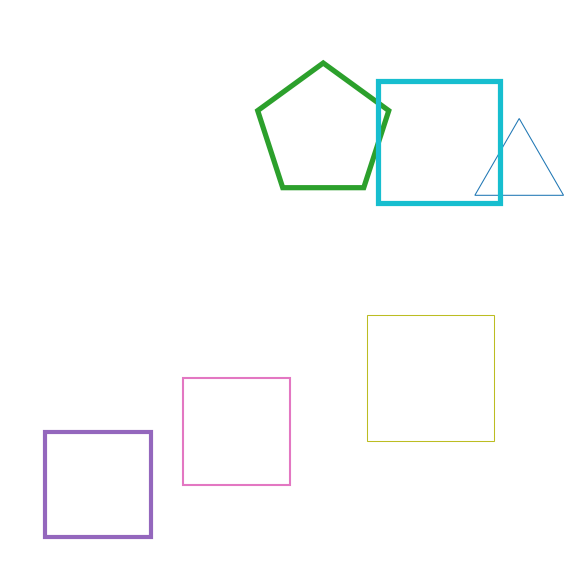[{"shape": "triangle", "thickness": 0.5, "radius": 0.44, "center": [0.899, 0.705]}, {"shape": "pentagon", "thickness": 2.5, "radius": 0.6, "center": [0.56, 0.771]}, {"shape": "square", "thickness": 2, "radius": 0.46, "center": [0.17, 0.16]}, {"shape": "square", "thickness": 1, "radius": 0.46, "center": [0.409, 0.252]}, {"shape": "square", "thickness": 0.5, "radius": 0.55, "center": [0.745, 0.344]}, {"shape": "square", "thickness": 2.5, "radius": 0.53, "center": [0.761, 0.753]}]